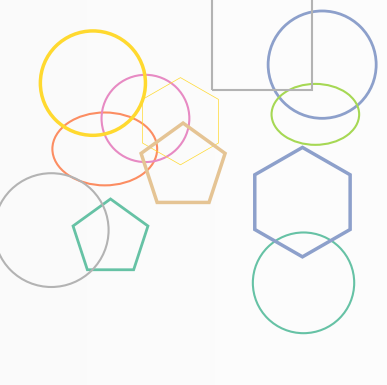[{"shape": "circle", "thickness": 1.5, "radius": 0.65, "center": [0.783, 0.265]}, {"shape": "pentagon", "thickness": 2, "radius": 0.51, "center": [0.285, 0.382]}, {"shape": "oval", "thickness": 1.5, "radius": 0.68, "center": [0.27, 0.613]}, {"shape": "hexagon", "thickness": 2.5, "radius": 0.71, "center": [0.781, 0.475]}, {"shape": "circle", "thickness": 2, "radius": 0.7, "center": [0.831, 0.832]}, {"shape": "circle", "thickness": 1.5, "radius": 0.57, "center": [0.375, 0.692]}, {"shape": "oval", "thickness": 1.5, "radius": 0.57, "center": [0.814, 0.703]}, {"shape": "hexagon", "thickness": 0.5, "radius": 0.57, "center": [0.466, 0.685]}, {"shape": "circle", "thickness": 2.5, "radius": 0.68, "center": [0.24, 0.784]}, {"shape": "pentagon", "thickness": 2.5, "radius": 0.57, "center": [0.472, 0.566]}, {"shape": "circle", "thickness": 1.5, "radius": 0.74, "center": [0.132, 0.402]}, {"shape": "square", "thickness": 1.5, "radius": 0.65, "center": [0.676, 0.895]}]